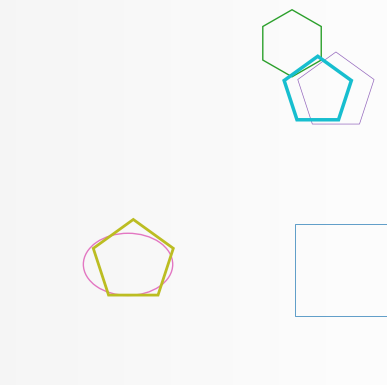[{"shape": "square", "thickness": 0.5, "radius": 0.6, "center": [0.882, 0.299]}, {"shape": "hexagon", "thickness": 1, "radius": 0.44, "center": [0.754, 0.888]}, {"shape": "pentagon", "thickness": 0.5, "radius": 0.52, "center": [0.867, 0.762]}, {"shape": "oval", "thickness": 1, "radius": 0.58, "center": [0.33, 0.313]}, {"shape": "pentagon", "thickness": 2, "radius": 0.54, "center": [0.344, 0.321]}, {"shape": "pentagon", "thickness": 2.5, "radius": 0.46, "center": [0.82, 0.763]}]